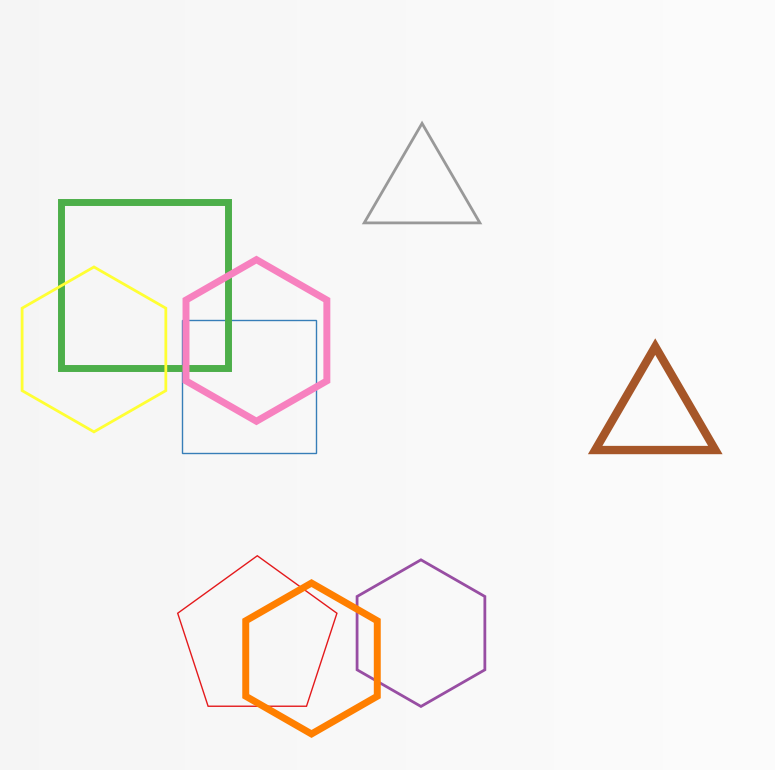[{"shape": "pentagon", "thickness": 0.5, "radius": 0.54, "center": [0.332, 0.17]}, {"shape": "square", "thickness": 0.5, "radius": 0.43, "center": [0.322, 0.498]}, {"shape": "square", "thickness": 2.5, "radius": 0.54, "center": [0.186, 0.629]}, {"shape": "hexagon", "thickness": 1, "radius": 0.48, "center": [0.543, 0.178]}, {"shape": "hexagon", "thickness": 2.5, "radius": 0.49, "center": [0.402, 0.145]}, {"shape": "hexagon", "thickness": 1, "radius": 0.54, "center": [0.121, 0.546]}, {"shape": "triangle", "thickness": 3, "radius": 0.45, "center": [0.845, 0.46]}, {"shape": "hexagon", "thickness": 2.5, "radius": 0.52, "center": [0.331, 0.558]}, {"shape": "triangle", "thickness": 1, "radius": 0.43, "center": [0.545, 0.754]}]